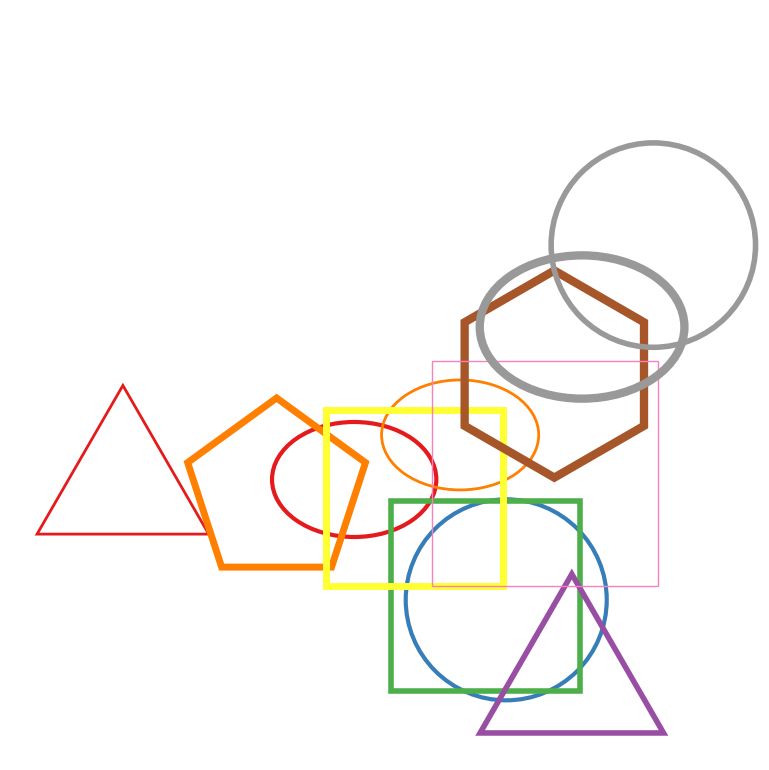[{"shape": "oval", "thickness": 1.5, "radius": 0.53, "center": [0.46, 0.377]}, {"shape": "triangle", "thickness": 1, "radius": 0.64, "center": [0.16, 0.371]}, {"shape": "circle", "thickness": 1.5, "radius": 0.65, "center": [0.657, 0.221]}, {"shape": "square", "thickness": 2, "radius": 0.62, "center": [0.631, 0.226]}, {"shape": "triangle", "thickness": 2, "radius": 0.69, "center": [0.743, 0.117]}, {"shape": "pentagon", "thickness": 2.5, "radius": 0.61, "center": [0.359, 0.362]}, {"shape": "oval", "thickness": 1, "radius": 0.51, "center": [0.598, 0.435]}, {"shape": "square", "thickness": 2.5, "radius": 0.57, "center": [0.538, 0.353]}, {"shape": "hexagon", "thickness": 3, "radius": 0.67, "center": [0.72, 0.514]}, {"shape": "square", "thickness": 0.5, "radius": 0.73, "center": [0.708, 0.385]}, {"shape": "oval", "thickness": 3, "radius": 0.66, "center": [0.756, 0.575]}, {"shape": "circle", "thickness": 2, "radius": 0.66, "center": [0.848, 0.682]}]